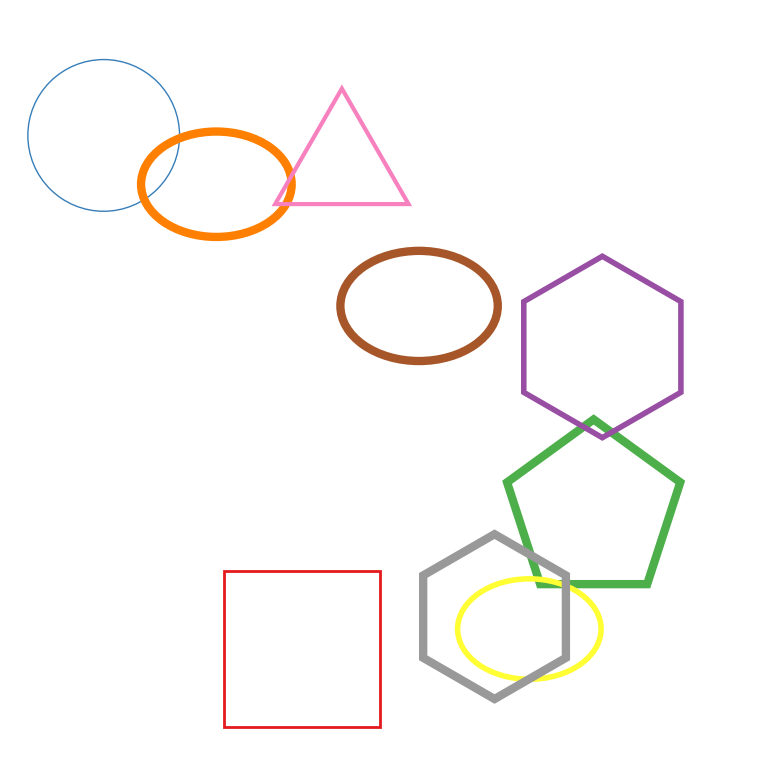[{"shape": "square", "thickness": 1, "radius": 0.51, "center": [0.392, 0.157]}, {"shape": "circle", "thickness": 0.5, "radius": 0.49, "center": [0.135, 0.824]}, {"shape": "pentagon", "thickness": 3, "radius": 0.59, "center": [0.771, 0.337]}, {"shape": "hexagon", "thickness": 2, "radius": 0.59, "center": [0.782, 0.549]}, {"shape": "oval", "thickness": 3, "radius": 0.49, "center": [0.281, 0.761]}, {"shape": "oval", "thickness": 2, "radius": 0.47, "center": [0.687, 0.183]}, {"shape": "oval", "thickness": 3, "radius": 0.51, "center": [0.544, 0.603]}, {"shape": "triangle", "thickness": 1.5, "radius": 0.5, "center": [0.444, 0.785]}, {"shape": "hexagon", "thickness": 3, "radius": 0.54, "center": [0.642, 0.199]}]